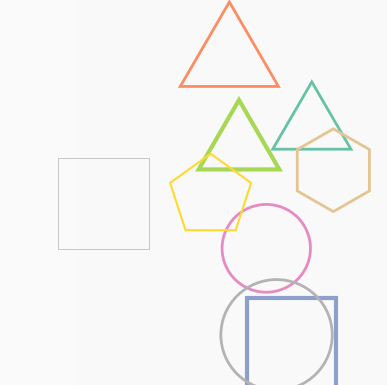[{"shape": "triangle", "thickness": 2, "radius": 0.58, "center": [0.805, 0.671]}, {"shape": "triangle", "thickness": 2, "radius": 0.73, "center": [0.592, 0.849]}, {"shape": "square", "thickness": 3, "radius": 0.58, "center": [0.752, 0.11]}, {"shape": "circle", "thickness": 2, "radius": 0.57, "center": [0.687, 0.355]}, {"shape": "triangle", "thickness": 3, "radius": 0.6, "center": [0.617, 0.62]}, {"shape": "pentagon", "thickness": 1.5, "radius": 0.55, "center": [0.544, 0.491]}, {"shape": "hexagon", "thickness": 2, "radius": 0.54, "center": [0.86, 0.558]}, {"shape": "circle", "thickness": 2, "radius": 0.72, "center": [0.714, 0.13]}, {"shape": "square", "thickness": 0.5, "radius": 0.59, "center": [0.268, 0.471]}]